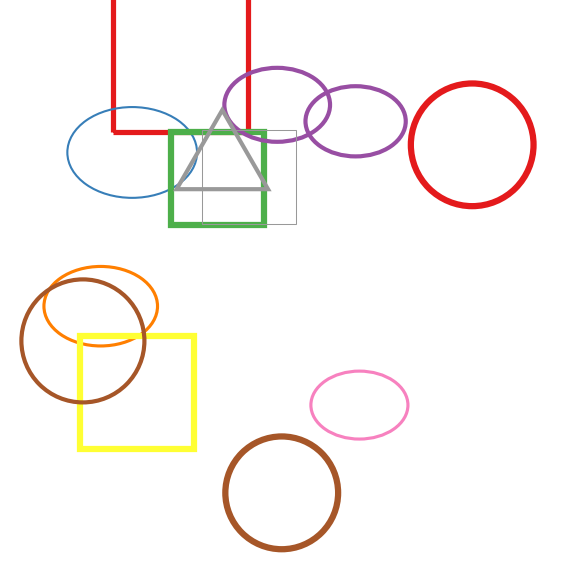[{"shape": "circle", "thickness": 3, "radius": 0.53, "center": [0.818, 0.748]}, {"shape": "square", "thickness": 2.5, "radius": 0.59, "center": [0.313, 0.887]}, {"shape": "oval", "thickness": 1, "radius": 0.56, "center": [0.229, 0.735]}, {"shape": "square", "thickness": 3, "radius": 0.4, "center": [0.377, 0.69]}, {"shape": "oval", "thickness": 2, "radius": 0.43, "center": [0.616, 0.789]}, {"shape": "oval", "thickness": 2, "radius": 0.46, "center": [0.48, 0.818]}, {"shape": "oval", "thickness": 1.5, "radius": 0.49, "center": [0.174, 0.469]}, {"shape": "square", "thickness": 3, "radius": 0.49, "center": [0.237, 0.32]}, {"shape": "circle", "thickness": 2, "radius": 0.53, "center": [0.144, 0.409]}, {"shape": "circle", "thickness": 3, "radius": 0.49, "center": [0.488, 0.146]}, {"shape": "oval", "thickness": 1.5, "radius": 0.42, "center": [0.622, 0.298]}, {"shape": "triangle", "thickness": 2, "radius": 0.46, "center": [0.385, 0.717]}, {"shape": "square", "thickness": 0.5, "radius": 0.41, "center": [0.431, 0.692]}]